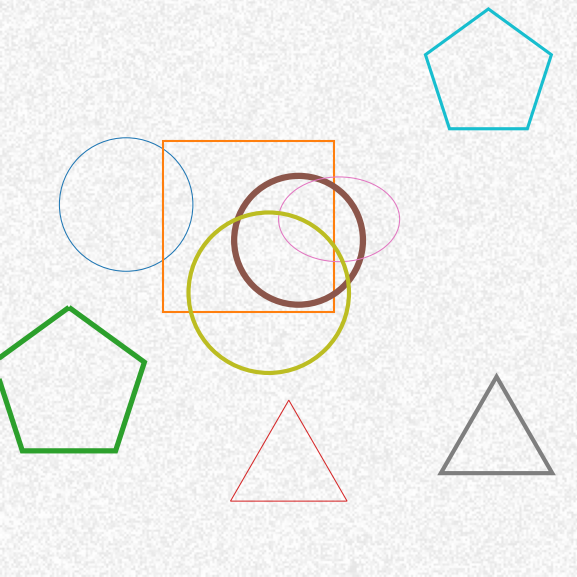[{"shape": "circle", "thickness": 0.5, "radius": 0.58, "center": [0.218, 0.645]}, {"shape": "square", "thickness": 1, "radius": 0.74, "center": [0.431, 0.606]}, {"shape": "pentagon", "thickness": 2.5, "radius": 0.69, "center": [0.119, 0.33]}, {"shape": "triangle", "thickness": 0.5, "radius": 0.58, "center": [0.5, 0.19]}, {"shape": "circle", "thickness": 3, "radius": 0.56, "center": [0.517, 0.583]}, {"shape": "oval", "thickness": 0.5, "radius": 0.52, "center": [0.587, 0.619]}, {"shape": "triangle", "thickness": 2, "radius": 0.56, "center": [0.86, 0.235]}, {"shape": "circle", "thickness": 2, "radius": 0.69, "center": [0.465, 0.492]}, {"shape": "pentagon", "thickness": 1.5, "radius": 0.57, "center": [0.846, 0.869]}]